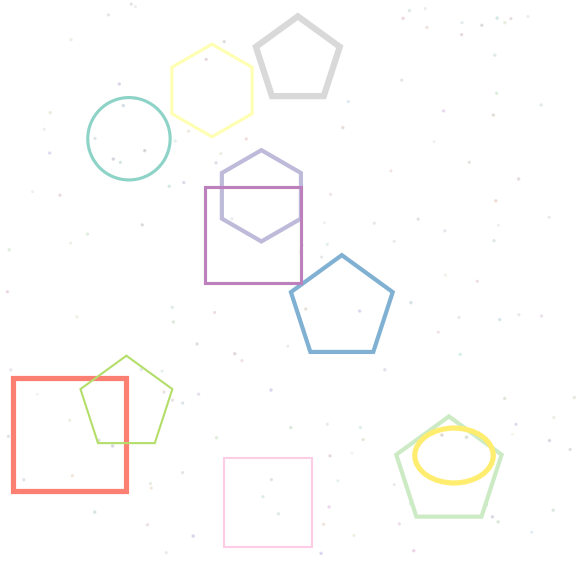[{"shape": "circle", "thickness": 1.5, "radius": 0.36, "center": [0.223, 0.759]}, {"shape": "hexagon", "thickness": 1.5, "radius": 0.4, "center": [0.367, 0.842]}, {"shape": "hexagon", "thickness": 2, "radius": 0.4, "center": [0.453, 0.66]}, {"shape": "square", "thickness": 2.5, "radius": 0.49, "center": [0.12, 0.247]}, {"shape": "pentagon", "thickness": 2, "radius": 0.46, "center": [0.592, 0.465]}, {"shape": "pentagon", "thickness": 1, "radius": 0.42, "center": [0.219, 0.3]}, {"shape": "square", "thickness": 1, "radius": 0.38, "center": [0.464, 0.129]}, {"shape": "pentagon", "thickness": 3, "radius": 0.38, "center": [0.516, 0.894]}, {"shape": "square", "thickness": 1.5, "radius": 0.42, "center": [0.438, 0.592]}, {"shape": "pentagon", "thickness": 2, "radius": 0.48, "center": [0.777, 0.182]}, {"shape": "oval", "thickness": 2.5, "radius": 0.34, "center": [0.786, 0.21]}]